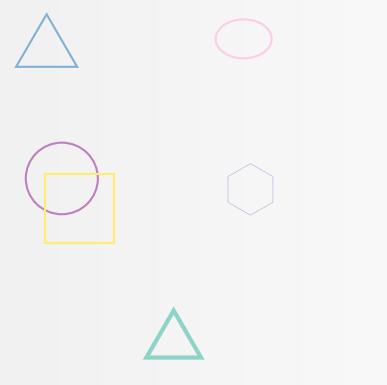[{"shape": "triangle", "thickness": 3, "radius": 0.41, "center": [0.448, 0.112]}, {"shape": "hexagon", "thickness": 0.5, "radius": 0.33, "center": [0.646, 0.508]}, {"shape": "triangle", "thickness": 1.5, "radius": 0.45, "center": [0.12, 0.872]}, {"shape": "oval", "thickness": 1.5, "radius": 0.36, "center": [0.629, 0.899]}, {"shape": "circle", "thickness": 1.5, "radius": 0.46, "center": [0.16, 0.537]}, {"shape": "square", "thickness": 1.5, "radius": 0.45, "center": [0.204, 0.459]}]